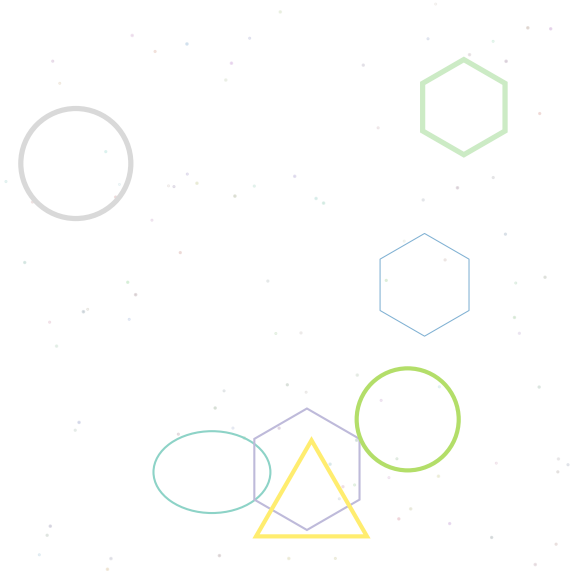[{"shape": "oval", "thickness": 1, "radius": 0.51, "center": [0.367, 0.182]}, {"shape": "hexagon", "thickness": 1, "radius": 0.53, "center": [0.531, 0.187]}, {"shape": "hexagon", "thickness": 0.5, "radius": 0.44, "center": [0.735, 0.506]}, {"shape": "circle", "thickness": 2, "radius": 0.44, "center": [0.706, 0.273]}, {"shape": "circle", "thickness": 2.5, "radius": 0.48, "center": [0.131, 0.716]}, {"shape": "hexagon", "thickness": 2.5, "radius": 0.41, "center": [0.803, 0.814]}, {"shape": "triangle", "thickness": 2, "radius": 0.55, "center": [0.539, 0.126]}]